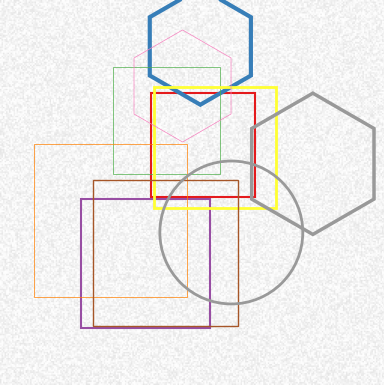[{"shape": "square", "thickness": 1.5, "radius": 0.68, "center": [0.528, 0.623]}, {"shape": "hexagon", "thickness": 3, "radius": 0.76, "center": [0.52, 0.88]}, {"shape": "square", "thickness": 0.5, "radius": 0.69, "center": [0.433, 0.687]}, {"shape": "square", "thickness": 1.5, "radius": 0.84, "center": [0.378, 0.316]}, {"shape": "square", "thickness": 0.5, "radius": 0.99, "center": [0.286, 0.427]}, {"shape": "square", "thickness": 2, "radius": 0.79, "center": [0.559, 0.617]}, {"shape": "square", "thickness": 1, "radius": 0.95, "center": [0.43, 0.342]}, {"shape": "hexagon", "thickness": 0.5, "radius": 0.73, "center": [0.474, 0.777]}, {"shape": "circle", "thickness": 2, "radius": 0.93, "center": [0.601, 0.396]}, {"shape": "hexagon", "thickness": 2.5, "radius": 0.92, "center": [0.813, 0.575]}]